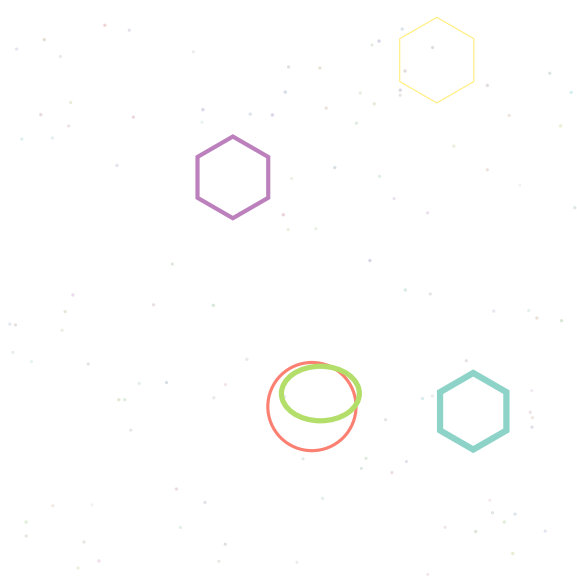[{"shape": "hexagon", "thickness": 3, "radius": 0.33, "center": [0.819, 0.287]}, {"shape": "circle", "thickness": 1.5, "radius": 0.38, "center": [0.54, 0.295]}, {"shape": "oval", "thickness": 2.5, "radius": 0.34, "center": [0.555, 0.318]}, {"shape": "hexagon", "thickness": 2, "radius": 0.35, "center": [0.403, 0.692]}, {"shape": "hexagon", "thickness": 0.5, "radius": 0.37, "center": [0.756, 0.895]}]